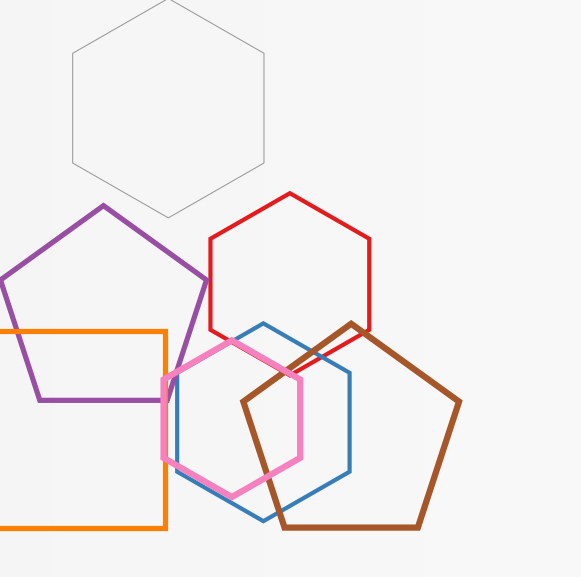[{"shape": "hexagon", "thickness": 2, "radius": 0.79, "center": [0.499, 0.507]}, {"shape": "hexagon", "thickness": 2, "radius": 0.86, "center": [0.453, 0.268]}, {"shape": "pentagon", "thickness": 2.5, "radius": 0.93, "center": [0.178, 0.457]}, {"shape": "square", "thickness": 2.5, "radius": 0.85, "center": [0.113, 0.255]}, {"shape": "pentagon", "thickness": 3, "radius": 0.98, "center": [0.604, 0.243]}, {"shape": "hexagon", "thickness": 3, "radius": 0.68, "center": [0.399, 0.274]}, {"shape": "hexagon", "thickness": 0.5, "radius": 0.95, "center": [0.29, 0.812]}]